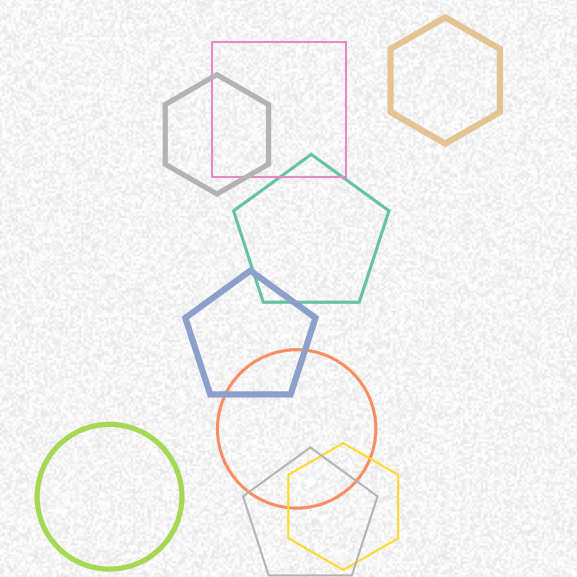[{"shape": "pentagon", "thickness": 1.5, "radius": 0.71, "center": [0.539, 0.59]}, {"shape": "circle", "thickness": 1.5, "radius": 0.69, "center": [0.514, 0.256]}, {"shape": "pentagon", "thickness": 3, "radius": 0.59, "center": [0.434, 0.412]}, {"shape": "square", "thickness": 1, "radius": 0.58, "center": [0.483, 0.81]}, {"shape": "circle", "thickness": 2.5, "radius": 0.63, "center": [0.19, 0.139]}, {"shape": "hexagon", "thickness": 1, "radius": 0.55, "center": [0.594, 0.122]}, {"shape": "hexagon", "thickness": 3, "radius": 0.55, "center": [0.771, 0.86]}, {"shape": "pentagon", "thickness": 1, "radius": 0.61, "center": [0.537, 0.102]}, {"shape": "hexagon", "thickness": 2.5, "radius": 0.52, "center": [0.376, 0.766]}]